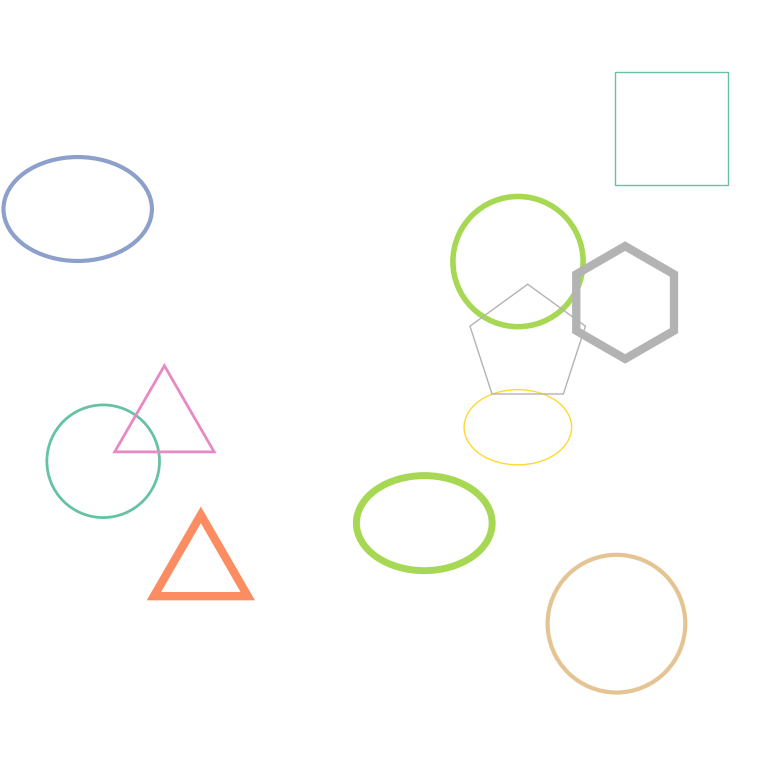[{"shape": "square", "thickness": 0.5, "radius": 0.37, "center": [0.872, 0.834]}, {"shape": "circle", "thickness": 1, "radius": 0.37, "center": [0.134, 0.401]}, {"shape": "triangle", "thickness": 3, "radius": 0.35, "center": [0.261, 0.261]}, {"shape": "oval", "thickness": 1.5, "radius": 0.48, "center": [0.101, 0.729]}, {"shape": "triangle", "thickness": 1, "radius": 0.37, "center": [0.214, 0.45]}, {"shape": "circle", "thickness": 2, "radius": 0.42, "center": [0.673, 0.66]}, {"shape": "oval", "thickness": 2.5, "radius": 0.44, "center": [0.551, 0.321]}, {"shape": "oval", "thickness": 0.5, "radius": 0.35, "center": [0.673, 0.445]}, {"shape": "circle", "thickness": 1.5, "radius": 0.45, "center": [0.801, 0.19]}, {"shape": "pentagon", "thickness": 0.5, "radius": 0.39, "center": [0.685, 0.552]}, {"shape": "hexagon", "thickness": 3, "radius": 0.37, "center": [0.812, 0.607]}]